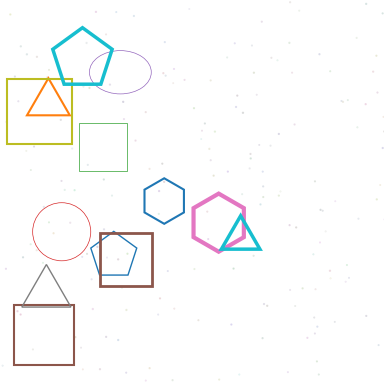[{"shape": "hexagon", "thickness": 1.5, "radius": 0.3, "center": [0.427, 0.478]}, {"shape": "pentagon", "thickness": 1, "radius": 0.31, "center": [0.296, 0.336]}, {"shape": "triangle", "thickness": 1.5, "radius": 0.32, "center": [0.126, 0.733]}, {"shape": "square", "thickness": 0.5, "radius": 0.31, "center": [0.269, 0.618]}, {"shape": "circle", "thickness": 0.5, "radius": 0.38, "center": [0.16, 0.398]}, {"shape": "oval", "thickness": 0.5, "radius": 0.4, "center": [0.313, 0.812]}, {"shape": "square", "thickness": 1.5, "radius": 0.39, "center": [0.114, 0.13]}, {"shape": "square", "thickness": 2, "radius": 0.34, "center": [0.327, 0.327]}, {"shape": "hexagon", "thickness": 3, "radius": 0.38, "center": [0.568, 0.422]}, {"shape": "triangle", "thickness": 1, "radius": 0.37, "center": [0.121, 0.239]}, {"shape": "square", "thickness": 1.5, "radius": 0.42, "center": [0.103, 0.711]}, {"shape": "pentagon", "thickness": 2.5, "radius": 0.41, "center": [0.214, 0.847]}, {"shape": "triangle", "thickness": 2.5, "radius": 0.29, "center": [0.625, 0.382]}]